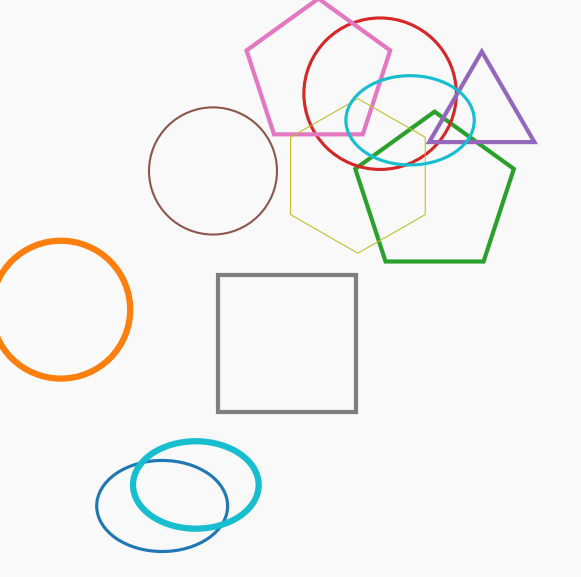[{"shape": "oval", "thickness": 1.5, "radius": 0.56, "center": [0.279, 0.123]}, {"shape": "circle", "thickness": 3, "radius": 0.6, "center": [0.105, 0.463]}, {"shape": "pentagon", "thickness": 2, "radius": 0.72, "center": [0.748, 0.662]}, {"shape": "circle", "thickness": 1.5, "radius": 0.66, "center": [0.654, 0.837]}, {"shape": "triangle", "thickness": 2, "radius": 0.52, "center": [0.829, 0.805]}, {"shape": "circle", "thickness": 1, "radius": 0.55, "center": [0.366, 0.703]}, {"shape": "pentagon", "thickness": 2, "radius": 0.65, "center": [0.548, 0.872]}, {"shape": "square", "thickness": 2, "radius": 0.59, "center": [0.494, 0.404]}, {"shape": "hexagon", "thickness": 0.5, "radius": 0.67, "center": [0.616, 0.694]}, {"shape": "oval", "thickness": 1.5, "radius": 0.55, "center": [0.705, 0.791]}, {"shape": "oval", "thickness": 3, "radius": 0.54, "center": [0.337, 0.159]}]